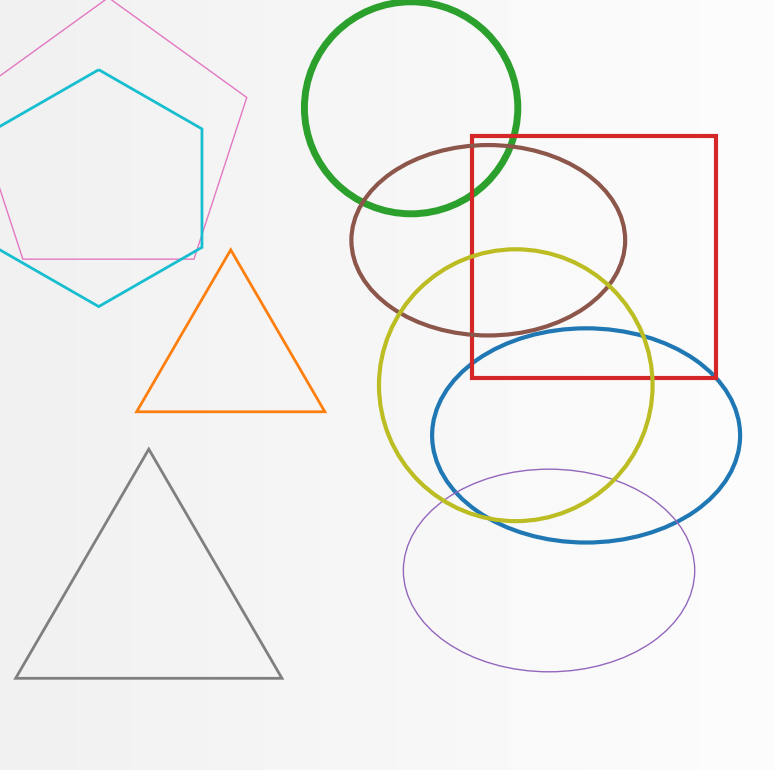[{"shape": "oval", "thickness": 1.5, "radius": 0.99, "center": [0.756, 0.435]}, {"shape": "triangle", "thickness": 1, "radius": 0.7, "center": [0.298, 0.535]}, {"shape": "circle", "thickness": 2.5, "radius": 0.69, "center": [0.53, 0.86]}, {"shape": "square", "thickness": 1.5, "radius": 0.78, "center": [0.767, 0.667]}, {"shape": "oval", "thickness": 0.5, "radius": 0.94, "center": [0.708, 0.259]}, {"shape": "oval", "thickness": 1.5, "radius": 0.88, "center": [0.63, 0.688]}, {"shape": "pentagon", "thickness": 0.5, "radius": 0.94, "center": [0.14, 0.815]}, {"shape": "triangle", "thickness": 1, "radius": 0.99, "center": [0.192, 0.218]}, {"shape": "circle", "thickness": 1.5, "radius": 0.88, "center": [0.666, 0.5]}, {"shape": "hexagon", "thickness": 1, "radius": 0.77, "center": [0.127, 0.756]}]